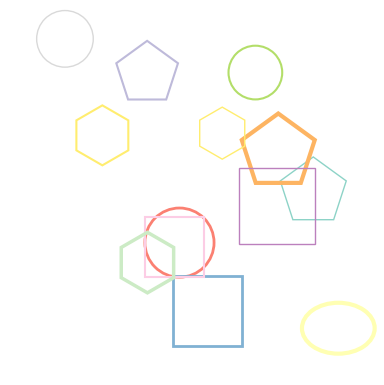[{"shape": "pentagon", "thickness": 1, "radius": 0.45, "center": [0.814, 0.502]}, {"shape": "oval", "thickness": 3, "radius": 0.47, "center": [0.879, 0.147]}, {"shape": "pentagon", "thickness": 1.5, "radius": 0.42, "center": [0.382, 0.81]}, {"shape": "circle", "thickness": 2, "radius": 0.45, "center": [0.466, 0.37]}, {"shape": "square", "thickness": 2, "radius": 0.45, "center": [0.539, 0.192]}, {"shape": "pentagon", "thickness": 3, "radius": 0.5, "center": [0.723, 0.606]}, {"shape": "circle", "thickness": 1.5, "radius": 0.35, "center": [0.663, 0.812]}, {"shape": "square", "thickness": 1.5, "radius": 0.39, "center": [0.453, 0.358]}, {"shape": "circle", "thickness": 1, "radius": 0.37, "center": [0.169, 0.899]}, {"shape": "square", "thickness": 1, "radius": 0.49, "center": [0.72, 0.465]}, {"shape": "hexagon", "thickness": 2.5, "radius": 0.39, "center": [0.383, 0.318]}, {"shape": "hexagon", "thickness": 1, "radius": 0.34, "center": [0.577, 0.654]}, {"shape": "hexagon", "thickness": 1.5, "radius": 0.39, "center": [0.266, 0.648]}]